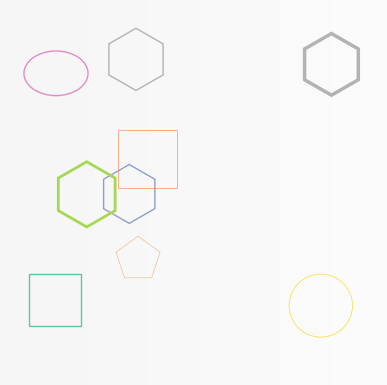[{"shape": "square", "thickness": 1, "radius": 0.34, "center": [0.142, 0.222]}, {"shape": "square", "thickness": 0.5, "radius": 0.38, "center": [0.38, 0.587]}, {"shape": "hexagon", "thickness": 1, "radius": 0.38, "center": [0.334, 0.496]}, {"shape": "oval", "thickness": 1, "radius": 0.41, "center": [0.144, 0.81]}, {"shape": "hexagon", "thickness": 2, "radius": 0.42, "center": [0.224, 0.495]}, {"shape": "circle", "thickness": 0.5, "radius": 0.41, "center": [0.828, 0.206]}, {"shape": "pentagon", "thickness": 0.5, "radius": 0.3, "center": [0.356, 0.327]}, {"shape": "hexagon", "thickness": 1, "radius": 0.4, "center": [0.351, 0.846]}, {"shape": "hexagon", "thickness": 2.5, "radius": 0.4, "center": [0.855, 0.833]}]